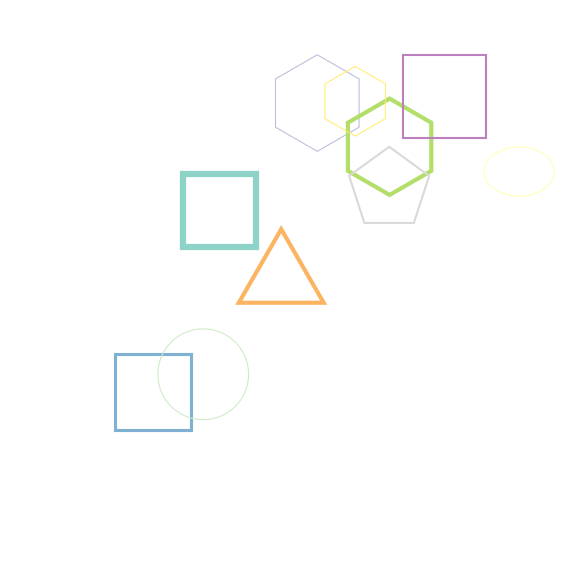[{"shape": "square", "thickness": 3, "radius": 0.32, "center": [0.38, 0.635]}, {"shape": "oval", "thickness": 0.5, "radius": 0.3, "center": [0.899, 0.702]}, {"shape": "hexagon", "thickness": 0.5, "radius": 0.42, "center": [0.549, 0.821]}, {"shape": "square", "thickness": 1.5, "radius": 0.33, "center": [0.264, 0.321]}, {"shape": "triangle", "thickness": 2, "radius": 0.42, "center": [0.487, 0.517]}, {"shape": "hexagon", "thickness": 2, "radius": 0.42, "center": [0.675, 0.745]}, {"shape": "pentagon", "thickness": 1, "radius": 0.36, "center": [0.674, 0.672]}, {"shape": "square", "thickness": 1, "radius": 0.36, "center": [0.77, 0.832]}, {"shape": "circle", "thickness": 0.5, "radius": 0.39, "center": [0.352, 0.351]}, {"shape": "hexagon", "thickness": 0.5, "radius": 0.3, "center": [0.615, 0.824]}]